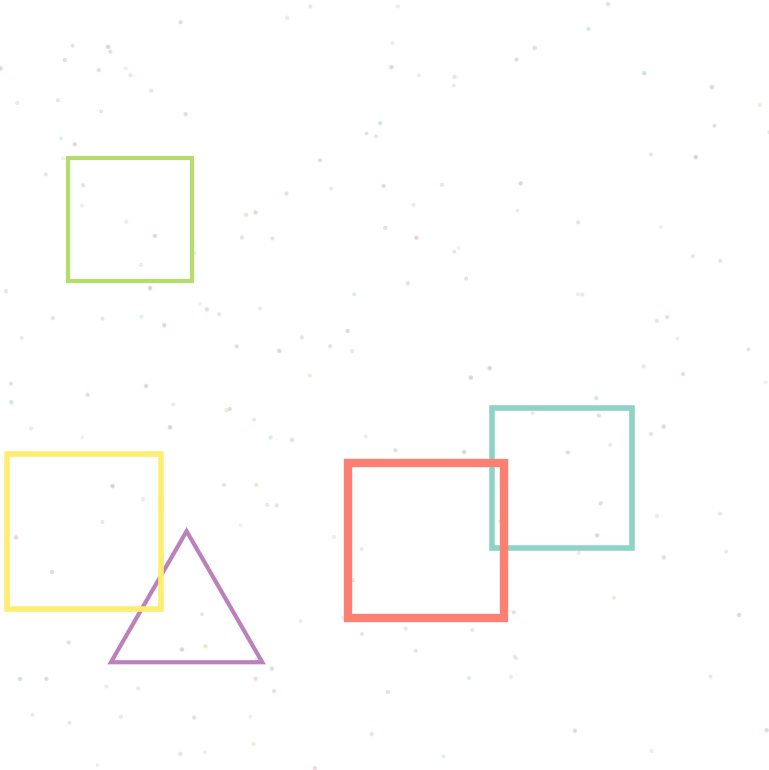[{"shape": "square", "thickness": 2, "radius": 0.45, "center": [0.729, 0.379]}, {"shape": "square", "thickness": 3, "radius": 0.5, "center": [0.553, 0.298]}, {"shape": "square", "thickness": 1.5, "radius": 0.4, "center": [0.169, 0.715]}, {"shape": "triangle", "thickness": 1.5, "radius": 0.57, "center": [0.242, 0.197]}, {"shape": "square", "thickness": 2, "radius": 0.5, "center": [0.109, 0.31]}]